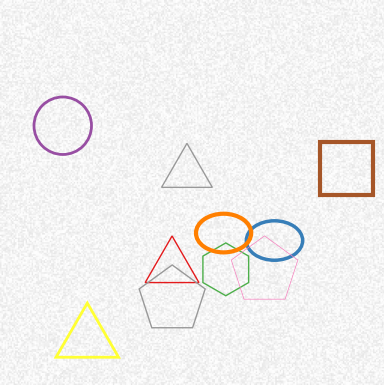[{"shape": "triangle", "thickness": 1, "radius": 0.4, "center": [0.447, 0.306]}, {"shape": "oval", "thickness": 2.5, "radius": 0.37, "center": [0.713, 0.375]}, {"shape": "hexagon", "thickness": 1, "radius": 0.34, "center": [0.586, 0.3]}, {"shape": "circle", "thickness": 2, "radius": 0.37, "center": [0.163, 0.673]}, {"shape": "oval", "thickness": 3, "radius": 0.36, "center": [0.581, 0.395]}, {"shape": "triangle", "thickness": 2, "radius": 0.47, "center": [0.227, 0.119]}, {"shape": "square", "thickness": 3, "radius": 0.34, "center": [0.899, 0.562]}, {"shape": "pentagon", "thickness": 0.5, "radius": 0.45, "center": [0.687, 0.296]}, {"shape": "triangle", "thickness": 1, "radius": 0.38, "center": [0.486, 0.551]}, {"shape": "pentagon", "thickness": 1, "radius": 0.45, "center": [0.447, 0.222]}]